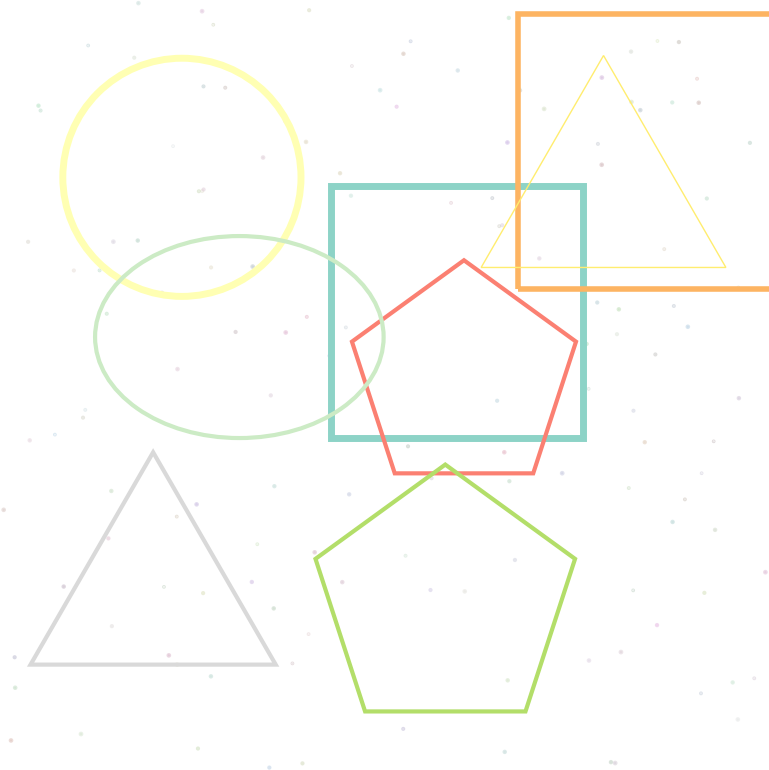[{"shape": "square", "thickness": 2.5, "radius": 0.82, "center": [0.593, 0.595]}, {"shape": "circle", "thickness": 2.5, "radius": 0.77, "center": [0.236, 0.77]}, {"shape": "pentagon", "thickness": 1.5, "radius": 0.76, "center": [0.603, 0.509]}, {"shape": "square", "thickness": 2, "radius": 0.89, "center": [0.851, 0.803]}, {"shape": "pentagon", "thickness": 1.5, "radius": 0.89, "center": [0.578, 0.219]}, {"shape": "triangle", "thickness": 1.5, "radius": 0.92, "center": [0.199, 0.229]}, {"shape": "oval", "thickness": 1.5, "radius": 0.94, "center": [0.311, 0.562]}, {"shape": "triangle", "thickness": 0.5, "radius": 0.92, "center": [0.784, 0.744]}]